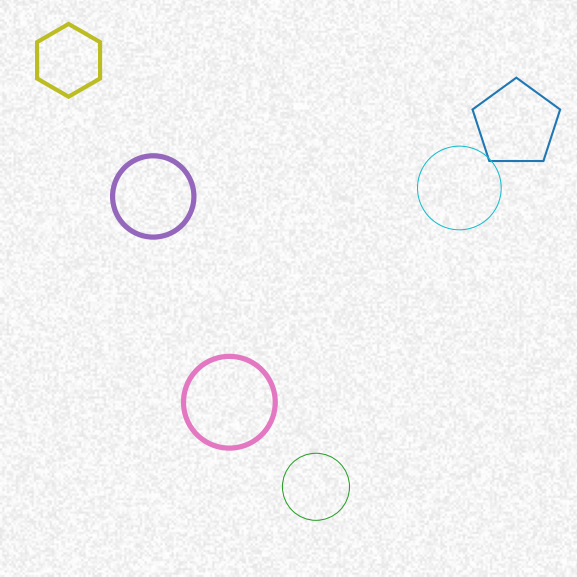[{"shape": "pentagon", "thickness": 1, "radius": 0.4, "center": [0.894, 0.785]}, {"shape": "circle", "thickness": 0.5, "radius": 0.29, "center": [0.547, 0.156]}, {"shape": "circle", "thickness": 2.5, "radius": 0.35, "center": [0.265, 0.659]}, {"shape": "circle", "thickness": 2.5, "radius": 0.4, "center": [0.397, 0.303]}, {"shape": "hexagon", "thickness": 2, "radius": 0.31, "center": [0.119, 0.895]}, {"shape": "circle", "thickness": 0.5, "radius": 0.36, "center": [0.795, 0.674]}]